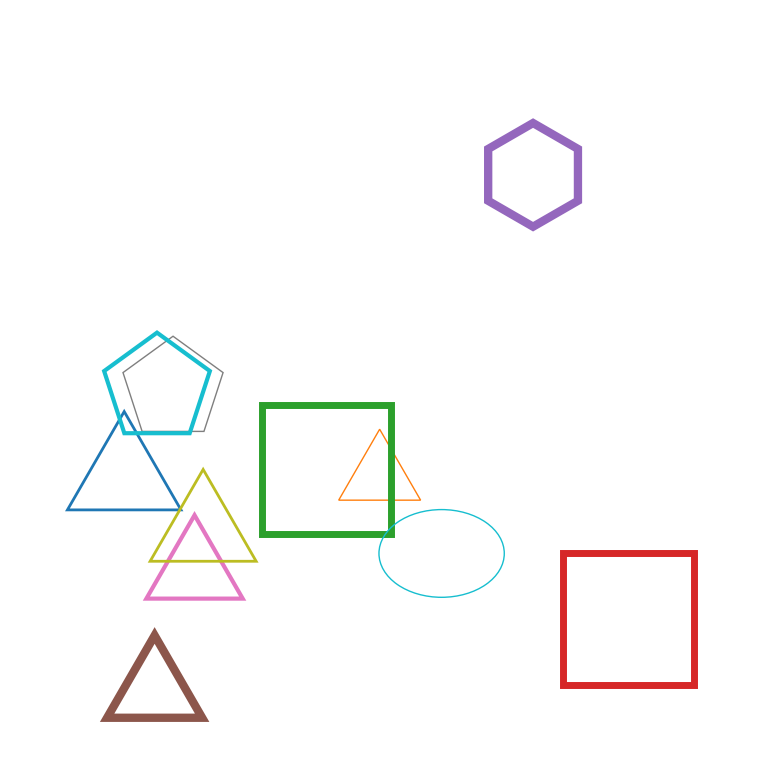[{"shape": "triangle", "thickness": 1, "radius": 0.43, "center": [0.161, 0.38]}, {"shape": "triangle", "thickness": 0.5, "radius": 0.31, "center": [0.493, 0.381]}, {"shape": "square", "thickness": 2.5, "radius": 0.42, "center": [0.424, 0.39]}, {"shape": "square", "thickness": 2.5, "radius": 0.43, "center": [0.816, 0.196]}, {"shape": "hexagon", "thickness": 3, "radius": 0.34, "center": [0.692, 0.773]}, {"shape": "triangle", "thickness": 3, "radius": 0.36, "center": [0.201, 0.103]}, {"shape": "triangle", "thickness": 1.5, "radius": 0.36, "center": [0.253, 0.259]}, {"shape": "pentagon", "thickness": 0.5, "radius": 0.34, "center": [0.225, 0.495]}, {"shape": "triangle", "thickness": 1, "radius": 0.4, "center": [0.264, 0.311]}, {"shape": "oval", "thickness": 0.5, "radius": 0.41, "center": [0.574, 0.281]}, {"shape": "pentagon", "thickness": 1.5, "radius": 0.36, "center": [0.204, 0.496]}]